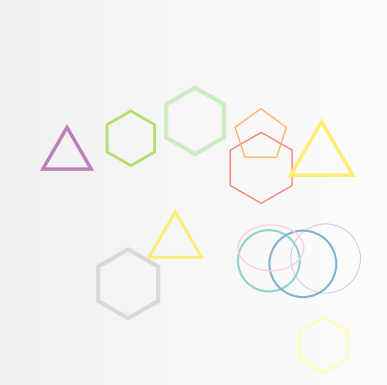[{"shape": "circle", "thickness": 1.5, "radius": 0.4, "center": [0.694, 0.323]}, {"shape": "hexagon", "thickness": 1.5, "radius": 0.36, "center": [0.835, 0.104]}, {"shape": "circle", "thickness": 0.5, "radius": 0.45, "center": [0.84, 0.329]}, {"shape": "hexagon", "thickness": 1, "radius": 0.46, "center": [0.674, 0.564]}, {"shape": "circle", "thickness": 1.5, "radius": 0.43, "center": [0.782, 0.315]}, {"shape": "pentagon", "thickness": 1, "radius": 0.35, "center": [0.673, 0.648]}, {"shape": "hexagon", "thickness": 2, "radius": 0.35, "center": [0.338, 0.641]}, {"shape": "oval", "thickness": 1, "radius": 0.42, "center": [0.699, 0.356]}, {"shape": "hexagon", "thickness": 3, "radius": 0.45, "center": [0.331, 0.263]}, {"shape": "triangle", "thickness": 2.5, "radius": 0.36, "center": [0.173, 0.597]}, {"shape": "hexagon", "thickness": 3, "radius": 0.43, "center": [0.503, 0.686]}, {"shape": "triangle", "thickness": 2.5, "radius": 0.46, "center": [0.83, 0.591]}, {"shape": "triangle", "thickness": 2, "radius": 0.39, "center": [0.452, 0.371]}]